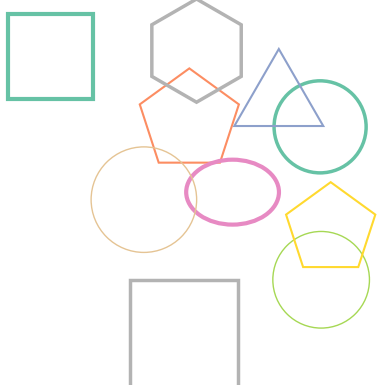[{"shape": "square", "thickness": 3, "radius": 0.55, "center": [0.132, 0.853]}, {"shape": "circle", "thickness": 2.5, "radius": 0.6, "center": [0.831, 0.671]}, {"shape": "pentagon", "thickness": 1.5, "radius": 0.68, "center": [0.492, 0.687]}, {"shape": "triangle", "thickness": 1.5, "radius": 0.67, "center": [0.724, 0.739]}, {"shape": "oval", "thickness": 3, "radius": 0.6, "center": [0.604, 0.501]}, {"shape": "circle", "thickness": 1, "radius": 0.63, "center": [0.834, 0.273]}, {"shape": "pentagon", "thickness": 1.5, "radius": 0.61, "center": [0.859, 0.405]}, {"shape": "circle", "thickness": 1, "radius": 0.69, "center": [0.374, 0.481]}, {"shape": "hexagon", "thickness": 2.5, "radius": 0.67, "center": [0.51, 0.869]}, {"shape": "square", "thickness": 2.5, "radius": 0.7, "center": [0.477, 0.133]}]